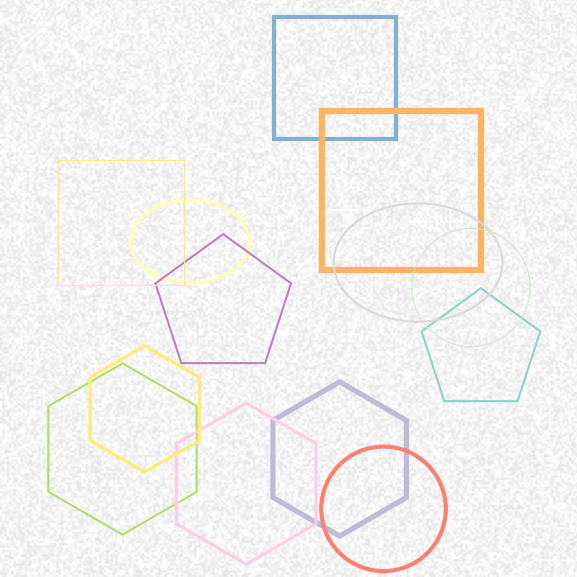[{"shape": "pentagon", "thickness": 1, "radius": 0.54, "center": [0.833, 0.392]}, {"shape": "oval", "thickness": 1.5, "radius": 0.51, "center": [0.329, 0.581]}, {"shape": "hexagon", "thickness": 2.5, "radius": 0.67, "center": [0.588, 0.204]}, {"shape": "circle", "thickness": 2, "radius": 0.54, "center": [0.664, 0.118]}, {"shape": "square", "thickness": 2, "radius": 0.53, "center": [0.58, 0.865]}, {"shape": "square", "thickness": 3, "radius": 0.69, "center": [0.695, 0.669]}, {"shape": "hexagon", "thickness": 1, "radius": 0.74, "center": [0.212, 0.222]}, {"shape": "hexagon", "thickness": 1.5, "radius": 0.7, "center": [0.426, 0.162]}, {"shape": "oval", "thickness": 1, "radius": 0.73, "center": [0.724, 0.545]}, {"shape": "pentagon", "thickness": 1, "radius": 0.62, "center": [0.387, 0.47]}, {"shape": "circle", "thickness": 0.5, "radius": 0.51, "center": [0.816, 0.501]}, {"shape": "square", "thickness": 0.5, "radius": 0.54, "center": [0.209, 0.613]}, {"shape": "hexagon", "thickness": 1.5, "radius": 0.55, "center": [0.251, 0.291]}]